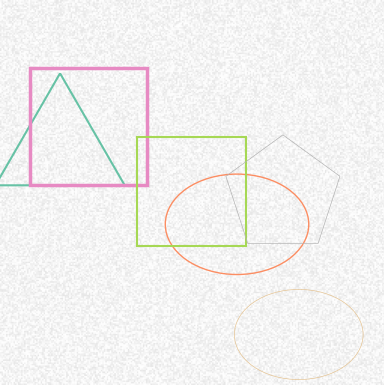[{"shape": "triangle", "thickness": 1.5, "radius": 0.97, "center": [0.156, 0.616]}, {"shape": "oval", "thickness": 1, "radius": 0.93, "center": [0.616, 0.417]}, {"shape": "square", "thickness": 2.5, "radius": 0.76, "center": [0.23, 0.671]}, {"shape": "square", "thickness": 1.5, "radius": 0.71, "center": [0.497, 0.503]}, {"shape": "oval", "thickness": 0.5, "radius": 0.84, "center": [0.776, 0.131]}, {"shape": "pentagon", "thickness": 0.5, "radius": 0.78, "center": [0.735, 0.494]}]